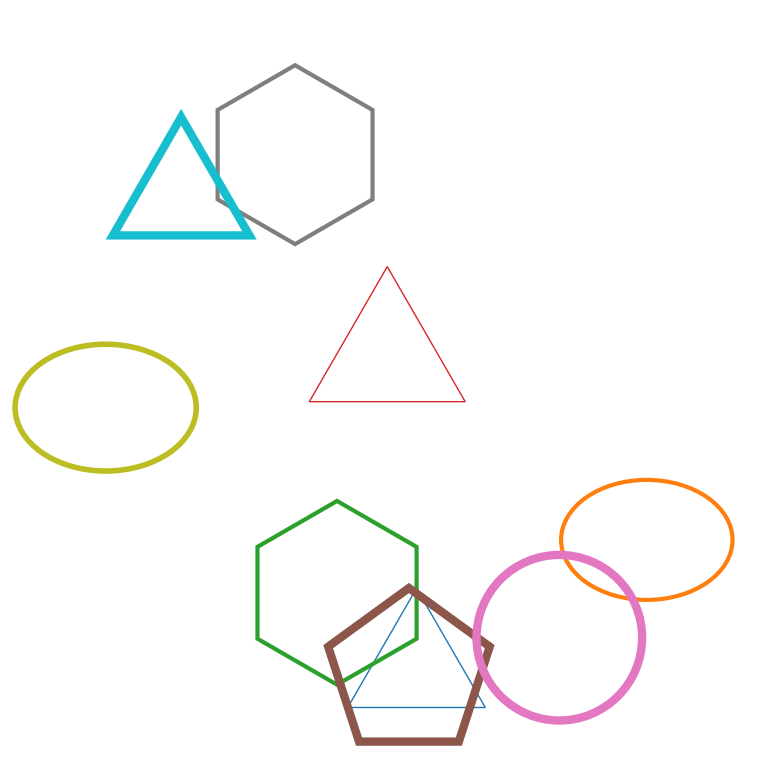[{"shape": "triangle", "thickness": 0.5, "radius": 0.52, "center": [0.541, 0.133]}, {"shape": "oval", "thickness": 1.5, "radius": 0.56, "center": [0.84, 0.299]}, {"shape": "hexagon", "thickness": 1.5, "radius": 0.6, "center": [0.438, 0.23]}, {"shape": "triangle", "thickness": 0.5, "radius": 0.58, "center": [0.503, 0.537]}, {"shape": "pentagon", "thickness": 3, "radius": 0.55, "center": [0.531, 0.126]}, {"shape": "circle", "thickness": 3, "radius": 0.54, "center": [0.726, 0.172]}, {"shape": "hexagon", "thickness": 1.5, "radius": 0.58, "center": [0.383, 0.799]}, {"shape": "oval", "thickness": 2, "radius": 0.59, "center": [0.137, 0.471]}, {"shape": "triangle", "thickness": 3, "radius": 0.51, "center": [0.235, 0.745]}]